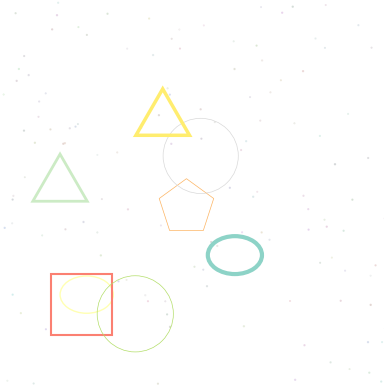[{"shape": "oval", "thickness": 3, "radius": 0.35, "center": [0.61, 0.337]}, {"shape": "oval", "thickness": 1, "radius": 0.35, "center": [0.225, 0.235]}, {"shape": "square", "thickness": 1.5, "radius": 0.4, "center": [0.212, 0.21]}, {"shape": "pentagon", "thickness": 0.5, "radius": 0.37, "center": [0.484, 0.461]}, {"shape": "circle", "thickness": 0.5, "radius": 0.49, "center": [0.351, 0.185]}, {"shape": "circle", "thickness": 0.5, "radius": 0.49, "center": [0.521, 0.595]}, {"shape": "triangle", "thickness": 2, "radius": 0.41, "center": [0.156, 0.518]}, {"shape": "triangle", "thickness": 2.5, "radius": 0.4, "center": [0.423, 0.689]}]